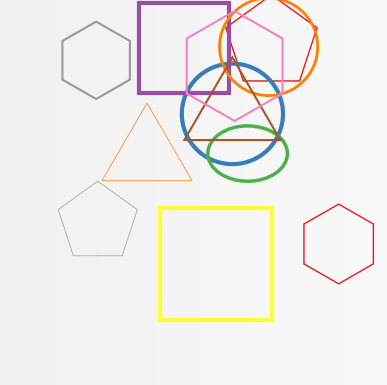[{"shape": "hexagon", "thickness": 1, "radius": 0.52, "center": [0.874, 0.366]}, {"shape": "pentagon", "thickness": 1, "radius": 0.62, "center": [0.7, 0.89]}, {"shape": "circle", "thickness": 3, "radius": 0.65, "center": [0.6, 0.704]}, {"shape": "oval", "thickness": 2.5, "radius": 0.51, "center": [0.639, 0.601]}, {"shape": "square", "thickness": 3, "radius": 0.58, "center": [0.475, 0.874]}, {"shape": "circle", "thickness": 2, "radius": 0.63, "center": [0.693, 0.878]}, {"shape": "triangle", "thickness": 0.5, "radius": 0.67, "center": [0.379, 0.598]}, {"shape": "square", "thickness": 3, "radius": 0.72, "center": [0.557, 0.314]}, {"shape": "triangle", "thickness": 1.5, "radius": 0.72, "center": [0.6, 0.708]}, {"shape": "hexagon", "thickness": 1.5, "radius": 0.71, "center": [0.605, 0.829]}, {"shape": "hexagon", "thickness": 1.5, "radius": 0.5, "center": [0.248, 0.843]}, {"shape": "pentagon", "thickness": 0.5, "radius": 0.54, "center": [0.252, 0.422]}]